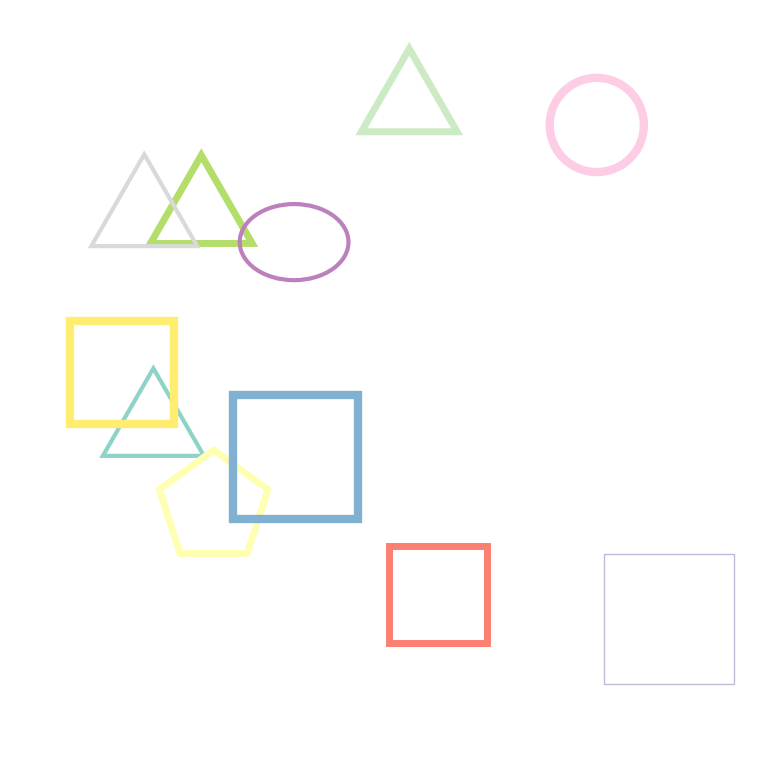[{"shape": "triangle", "thickness": 1.5, "radius": 0.38, "center": [0.199, 0.446]}, {"shape": "pentagon", "thickness": 2.5, "radius": 0.37, "center": [0.277, 0.341]}, {"shape": "square", "thickness": 0.5, "radius": 0.42, "center": [0.869, 0.196]}, {"shape": "square", "thickness": 2.5, "radius": 0.32, "center": [0.569, 0.228]}, {"shape": "square", "thickness": 3, "radius": 0.4, "center": [0.384, 0.407]}, {"shape": "triangle", "thickness": 2.5, "radius": 0.38, "center": [0.261, 0.722]}, {"shape": "circle", "thickness": 3, "radius": 0.31, "center": [0.775, 0.838]}, {"shape": "triangle", "thickness": 1.5, "radius": 0.4, "center": [0.187, 0.72]}, {"shape": "oval", "thickness": 1.5, "radius": 0.35, "center": [0.382, 0.686]}, {"shape": "triangle", "thickness": 2.5, "radius": 0.36, "center": [0.532, 0.865]}, {"shape": "square", "thickness": 3, "radius": 0.34, "center": [0.159, 0.516]}]